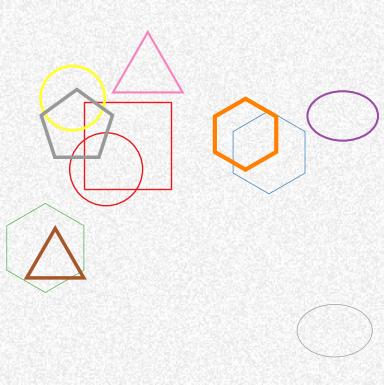[{"shape": "square", "thickness": 1, "radius": 0.57, "center": [0.331, 0.622]}, {"shape": "circle", "thickness": 1, "radius": 0.47, "center": [0.276, 0.56]}, {"shape": "hexagon", "thickness": 0.5, "radius": 0.54, "center": [0.699, 0.604]}, {"shape": "hexagon", "thickness": 0.5, "radius": 0.58, "center": [0.118, 0.356]}, {"shape": "oval", "thickness": 1.5, "radius": 0.46, "center": [0.89, 0.699]}, {"shape": "hexagon", "thickness": 3, "radius": 0.46, "center": [0.638, 0.651]}, {"shape": "circle", "thickness": 2, "radius": 0.42, "center": [0.189, 0.745]}, {"shape": "triangle", "thickness": 2.5, "radius": 0.43, "center": [0.143, 0.321]}, {"shape": "triangle", "thickness": 1.5, "radius": 0.52, "center": [0.384, 0.812]}, {"shape": "oval", "thickness": 0.5, "radius": 0.49, "center": [0.869, 0.141]}, {"shape": "pentagon", "thickness": 2.5, "radius": 0.49, "center": [0.2, 0.67]}]